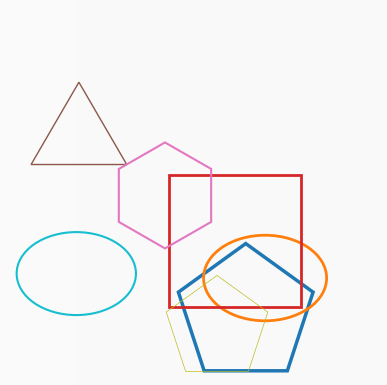[{"shape": "pentagon", "thickness": 2.5, "radius": 0.91, "center": [0.634, 0.185]}, {"shape": "oval", "thickness": 2, "radius": 0.79, "center": [0.684, 0.278]}, {"shape": "square", "thickness": 2, "radius": 0.85, "center": [0.607, 0.373]}, {"shape": "triangle", "thickness": 1, "radius": 0.71, "center": [0.204, 0.644]}, {"shape": "hexagon", "thickness": 1.5, "radius": 0.69, "center": [0.426, 0.492]}, {"shape": "pentagon", "thickness": 0.5, "radius": 0.69, "center": [0.56, 0.147]}, {"shape": "oval", "thickness": 1.5, "radius": 0.77, "center": [0.197, 0.289]}]